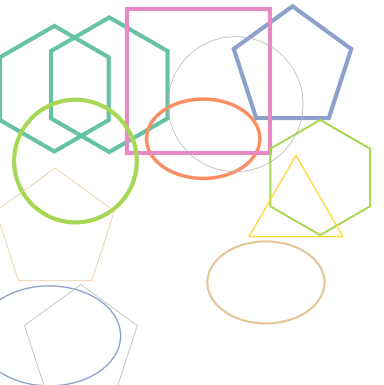[{"shape": "hexagon", "thickness": 3, "radius": 0.87, "center": [0.284, 0.78]}, {"shape": "hexagon", "thickness": 3, "radius": 0.82, "center": [0.141, 0.77]}, {"shape": "oval", "thickness": 2.5, "radius": 0.74, "center": [0.528, 0.64]}, {"shape": "oval", "thickness": 1, "radius": 0.93, "center": [0.128, 0.128]}, {"shape": "pentagon", "thickness": 3, "radius": 0.8, "center": [0.76, 0.823]}, {"shape": "square", "thickness": 3, "radius": 0.93, "center": [0.515, 0.79]}, {"shape": "circle", "thickness": 3, "radius": 0.8, "center": [0.196, 0.582]}, {"shape": "hexagon", "thickness": 1.5, "radius": 0.75, "center": [0.832, 0.539]}, {"shape": "triangle", "thickness": 1, "radius": 0.7, "center": [0.769, 0.456]}, {"shape": "pentagon", "thickness": 0.5, "radius": 0.81, "center": [0.143, 0.402]}, {"shape": "oval", "thickness": 1.5, "radius": 0.76, "center": [0.691, 0.266]}, {"shape": "pentagon", "thickness": 0.5, "radius": 0.77, "center": [0.21, 0.107]}, {"shape": "circle", "thickness": 0.5, "radius": 0.88, "center": [0.612, 0.729]}]